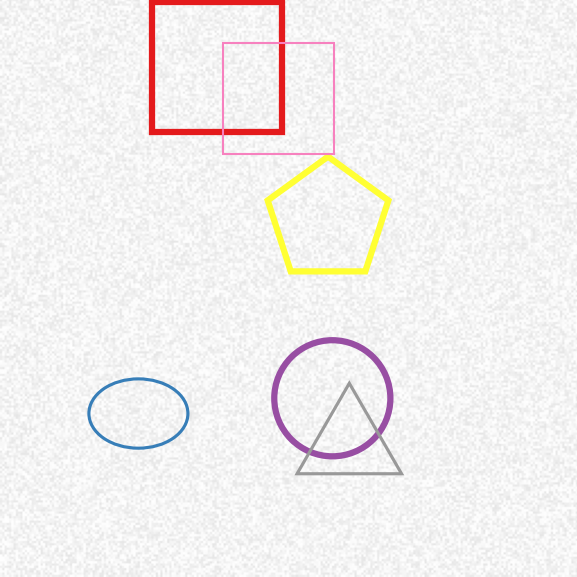[{"shape": "square", "thickness": 3, "radius": 0.56, "center": [0.375, 0.882]}, {"shape": "oval", "thickness": 1.5, "radius": 0.43, "center": [0.24, 0.283]}, {"shape": "circle", "thickness": 3, "radius": 0.5, "center": [0.575, 0.309]}, {"shape": "pentagon", "thickness": 3, "radius": 0.55, "center": [0.568, 0.618]}, {"shape": "square", "thickness": 1, "radius": 0.48, "center": [0.482, 0.828]}, {"shape": "triangle", "thickness": 1.5, "radius": 0.52, "center": [0.605, 0.231]}]